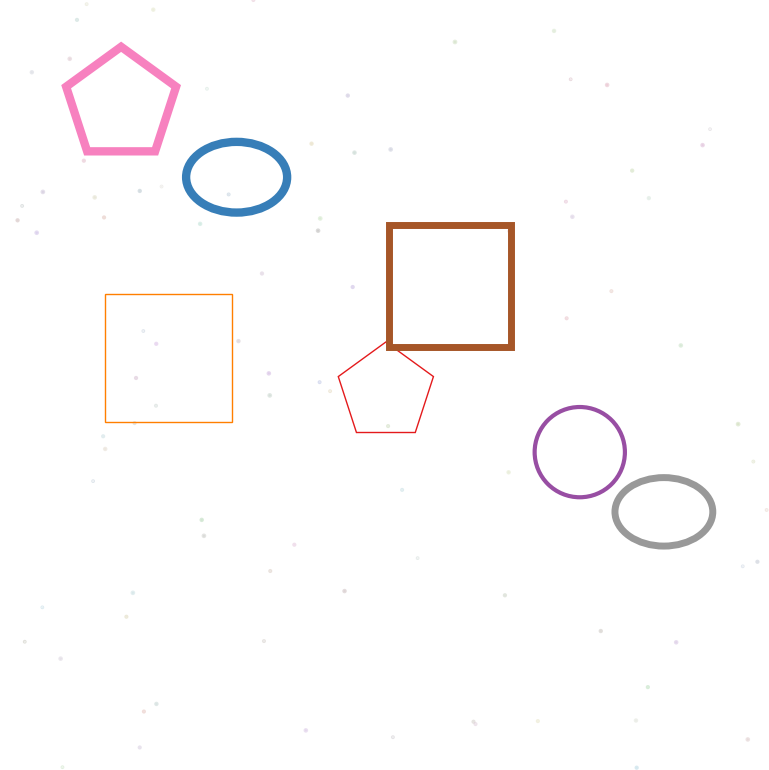[{"shape": "pentagon", "thickness": 0.5, "radius": 0.32, "center": [0.501, 0.491]}, {"shape": "oval", "thickness": 3, "radius": 0.33, "center": [0.307, 0.77]}, {"shape": "circle", "thickness": 1.5, "radius": 0.29, "center": [0.753, 0.413]}, {"shape": "square", "thickness": 0.5, "radius": 0.41, "center": [0.219, 0.535]}, {"shape": "square", "thickness": 2.5, "radius": 0.4, "center": [0.585, 0.629]}, {"shape": "pentagon", "thickness": 3, "radius": 0.38, "center": [0.157, 0.864]}, {"shape": "oval", "thickness": 2.5, "radius": 0.32, "center": [0.862, 0.335]}]